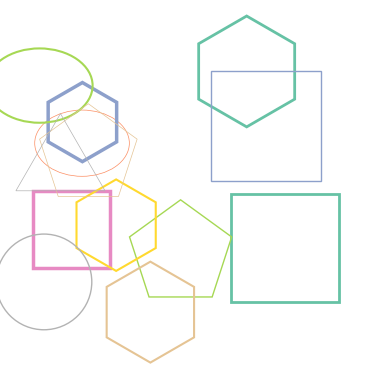[{"shape": "square", "thickness": 2, "radius": 0.7, "center": [0.741, 0.357]}, {"shape": "hexagon", "thickness": 2, "radius": 0.72, "center": [0.641, 0.814]}, {"shape": "oval", "thickness": 0.5, "radius": 0.61, "center": [0.213, 0.628]}, {"shape": "square", "thickness": 1, "radius": 0.71, "center": [0.691, 0.673]}, {"shape": "hexagon", "thickness": 2.5, "radius": 0.51, "center": [0.214, 0.683]}, {"shape": "square", "thickness": 2.5, "radius": 0.5, "center": [0.186, 0.404]}, {"shape": "pentagon", "thickness": 1, "radius": 0.7, "center": [0.469, 0.341]}, {"shape": "oval", "thickness": 1.5, "radius": 0.69, "center": [0.103, 0.778]}, {"shape": "hexagon", "thickness": 1.5, "radius": 0.59, "center": [0.302, 0.415]}, {"shape": "pentagon", "thickness": 0.5, "radius": 0.67, "center": [0.229, 0.597]}, {"shape": "hexagon", "thickness": 1.5, "radius": 0.66, "center": [0.391, 0.189]}, {"shape": "circle", "thickness": 1, "radius": 0.62, "center": [0.114, 0.268]}, {"shape": "triangle", "thickness": 0.5, "radius": 0.67, "center": [0.157, 0.571]}]